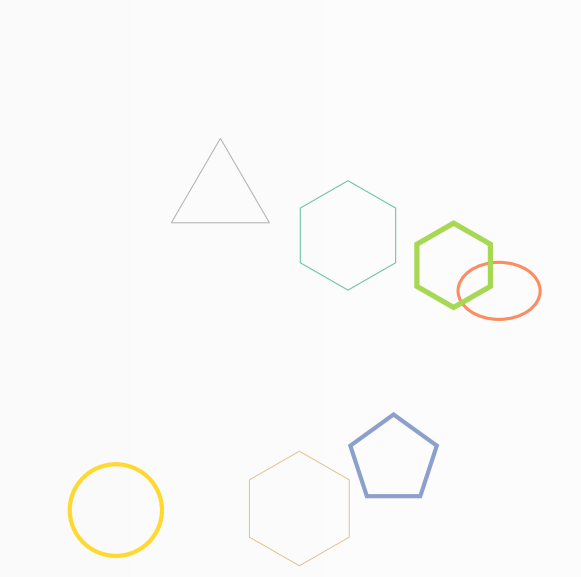[{"shape": "hexagon", "thickness": 0.5, "radius": 0.47, "center": [0.599, 0.591]}, {"shape": "oval", "thickness": 1.5, "radius": 0.35, "center": [0.859, 0.495]}, {"shape": "pentagon", "thickness": 2, "radius": 0.39, "center": [0.677, 0.203]}, {"shape": "hexagon", "thickness": 2.5, "radius": 0.37, "center": [0.78, 0.54]}, {"shape": "circle", "thickness": 2, "radius": 0.4, "center": [0.199, 0.116]}, {"shape": "hexagon", "thickness": 0.5, "radius": 0.5, "center": [0.515, 0.119]}, {"shape": "triangle", "thickness": 0.5, "radius": 0.49, "center": [0.379, 0.662]}]